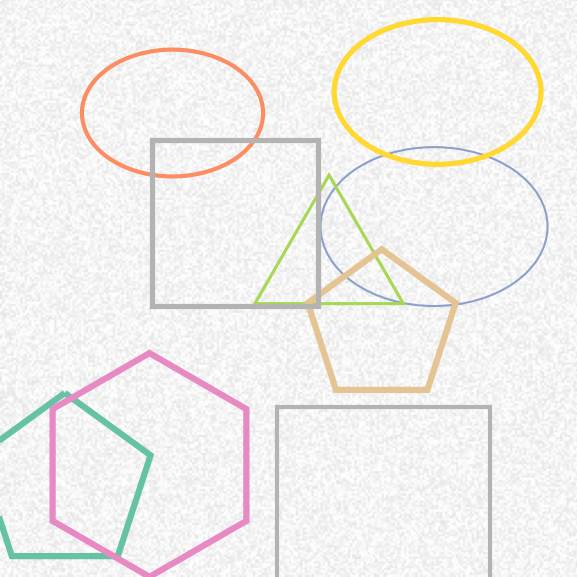[{"shape": "pentagon", "thickness": 3, "radius": 0.78, "center": [0.112, 0.163]}, {"shape": "oval", "thickness": 2, "radius": 0.78, "center": [0.299, 0.803]}, {"shape": "oval", "thickness": 1, "radius": 0.98, "center": [0.752, 0.607]}, {"shape": "hexagon", "thickness": 3, "radius": 0.97, "center": [0.259, 0.194]}, {"shape": "triangle", "thickness": 1.5, "radius": 0.74, "center": [0.57, 0.548]}, {"shape": "oval", "thickness": 2.5, "radius": 0.9, "center": [0.758, 0.84]}, {"shape": "pentagon", "thickness": 3, "radius": 0.67, "center": [0.661, 0.433]}, {"shape": "square", "thickness": 2, "radius": 0.92, "center": [0.664, 0.11]}, {"shape": "square", "thickness": 2.5, "radius": 0.72, "center": [0.407, 0.613]}]